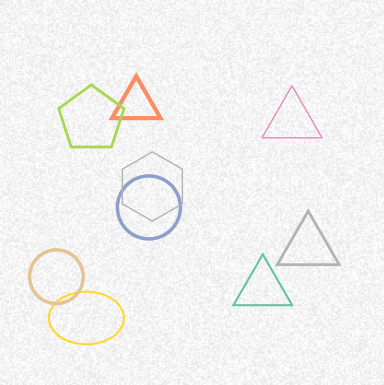[{"shape": "triangle", "thickness": 1.5, "radius": 0.44, "center": [0.683, 0.251]}, {"shape": "triangle", "thickness": 3, "radius": 0.36, "center": [0.354, 0.729]}, {"shape": "circle", "thickness": 2.5, "radius": 0.41, "center": [0.387, 0.461]}, {"shape": "triangle", "thickness": 1, "radius": 0.45, "center": [0.758, 0.687]}, {"shape": "pentagon", "thickness": 2, "radius": 0.45, "center": [0.237, 0.69]}, {"shape": "oval", "thickness": 1.5, "radius": 0.49, "center": [0.224, 0.174]}, {"shape": "circle", "thickness": 2.5, "radius": 0.35, "center": [0.147, 0.281]}, {"shape": "hexagon", "thickness": 1, "radius": 0.45, "center": [0.396, 0.515]}, {"shape": "triangle", "thickness": 2, "radius": 0.46, "center": [0.801, 0.359]}]